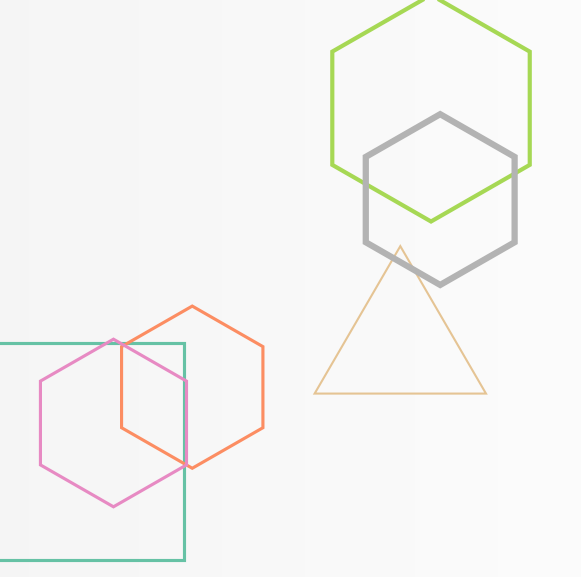[{"shape": "square", "thickness": 1.5, "radius": 0.94, "center": [0.13, 0.217]}, {"shape": "hexagon", "thickness": 1.5, "radius": 0.7, "center": [0.331, 0.329]}, {"shape": "hexagon", "thickness": 1.5, "radius": 0.73, "center": [0.195, 0.267]}, {"shape": "hexagon", "thickness": 2, "radius": 0.98, "center": [0.742, 0.812]}, {"shape": "triangle", "thickness": 1, "radius": 0.85, "center": [0.689, 0.403]}, {"shape": "hexagon", "thickness": 3, "radius": 0.74, "center": [0.757, 0.654]}]